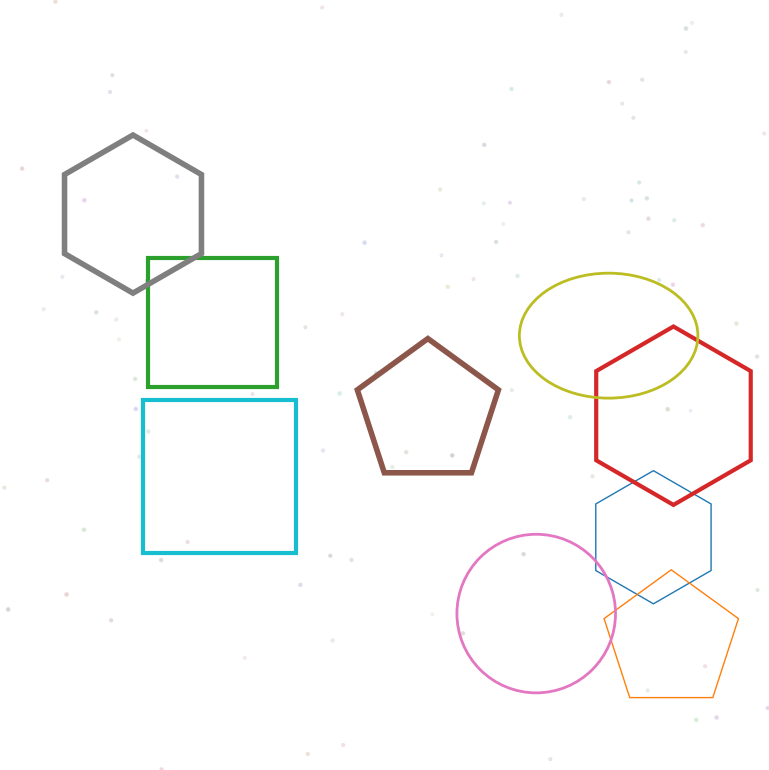[{"shape": "hexagon", "thickness": 0.5, "radius": 0.43, "center": [0.849, 0.302]}, {"shape": "pentagon", "thickness": 0.5, "radius": 0.46, "center": [0.872, 0.168]}, {"shape": "square", "thickness": 1.5, "radius": 0.42, "center": [0.276, 0.582]}, {"shape": "hexagon", "thickness": 1.5, "radius": 0.58, "center": [0.875, 0.46]}, {"shape": "pentagon", "thickness": 2, "radius": 0.48, "center": [0.556, 0.464]}, {"shape": "circle", "thickness": 1, "radius": 0.51, "center": [0.696, 0.203]}, {"shape": "hexagon", "thickness": 2, "radius": 0.51, "center": [0.173, 0.722]}, {"shape": "oval", "thickness": 1, "radius": 0.58, "center": [0.79, 0.564]}, {"shape": "square", "thickness": 1.5, "radius": 0.5, "center": [0.285, 0.382]}]